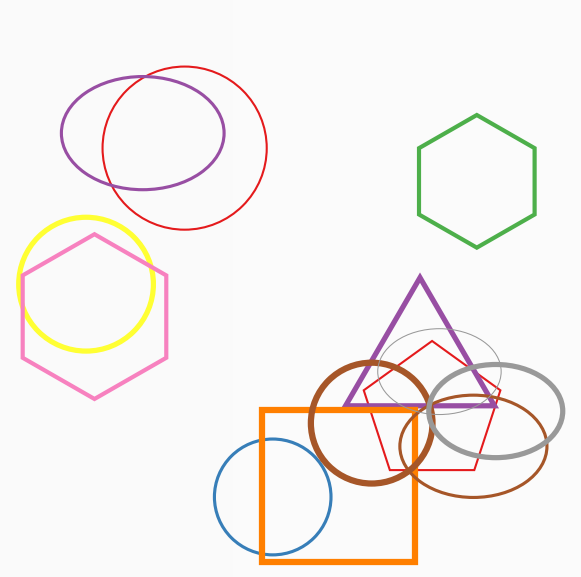[{"shape": "pentagon", "thickness": 1, "radius": 0.62, "center": [0.743, 0.285]}, {"shape": "circle", "thickness": 1, "radius": 0.71, "center": [0.318, 0.743]}, {"shape": "circle", "thickness": 1.5, "radius": 0.5, "center": [0.469, 0.139]}, {"shape": "hexagon", "thickness": 2, "radius": 0.57, "center": [0.82, 0.685]}, {"shape": "triangle", "thickness": 2.5, "radius": 0.74, "center": [0.723, 0.37]}, {"shape": "oval", "thickness": 1.5, "radius": 0.7, "center": [0.246, 0.769]}, {"shape": "square", "thickness": 3, "radius": 0.66, "center": [0.582, 0.157]}, {"shape": "circle", "thickness": 2.5, "radius": 0.58, "center": [0.148, 0.507]}, {"shape": "oval", "thickness": 1.5, "radius": 0.63, "center": [0.814, 0.226]}, {"shape": "circle", "thickness": 3, "radius": 0.52, "center": [0.639, 0.266]}, {"shape": "hexagon", "thickness": 2, "radius": 0.71, "center": [0.163, 0.451]}, {"shape": "oval", "thickness": 0.5, "radius": 0.53, "center": [0.756, 0.356]}, {"shape": "oval", "thickness": 2.5, "radius": 0.58, "center": [0.853, 0.287]}]